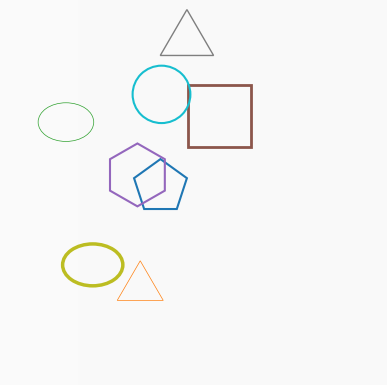[{"shape": "pentagon", "thickness": 1.5, "radius": 0.36, "center": [0.414, 0.515]}, {"shape": "triangle", "thickness": 0.5, "radius": 0.34, "center": [0.362, 0.254]}, {"shape": "oval", "thickness": 0.5, "radius": 0.36, "center": [0.17, 0.683]}, {"shape": "hexagon", "thickness": 1.5, "radius": 0.41, "center": [0.355, 0.546]}, {"shape": "square", "thickness": 2, "radius": 0.41, "center": [0.566, 0.699]}, {"shape": "triangle", "thickness": 1, "radius": 0.4, "center": [0.482, 0.896]}, {"shape": "oval", "thickness": 2.5, "radius": 0.39, "center": [0.239, 0.312]}, {"shape": "circle", "thickness": 1.5, "radius": 0.37, "center": [0.417, 0.755]}]